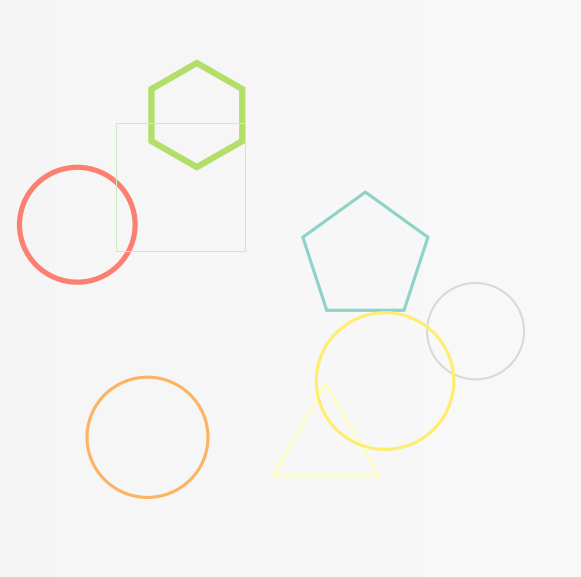[{"shape": "pentagon", "thickness": 1.5, "radius": 0.57, "center": [0.629, 0.553]}, {"shape": "triangle", "thickness": 1, "radius": 0.53, "center": [0.56, 0.228]}, {"shape": "circle", "thickness": 2.5, "radius": 0.5, "center": [0.133, 0.61]}, {"shape": "circle", "thickness": 1.5, "radius": 0.52, "center": [0.254, 0.242]}, {"shape": "hexagon", "thickness": 3, "radius": 0.45, "center": [0.339, 0.8]}, {"shape": "circle", "thickness": 1, "radius": 0.42, "center": [0.818, 0.426]}, {"shape": "square", "thickness": 0.5, "radius": 0.55, "center": [0.311, 0.675]}, {"shape": "circle", "thickness": 1.5, "radius": 0.59, "center": [0.662, 0.339]}]